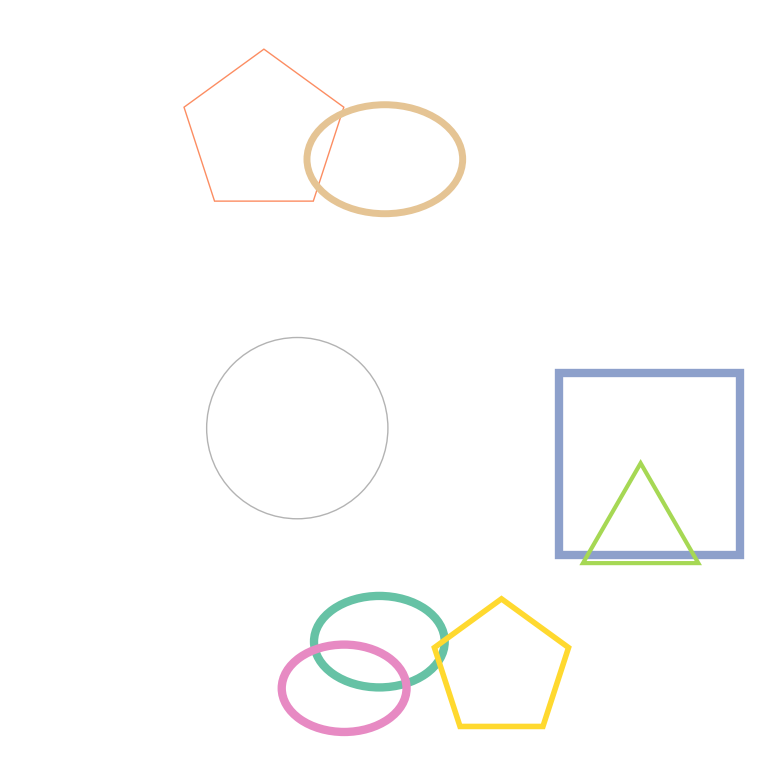[{"shape": "oval", "thickness": 3, "radius": 0.42, "center": [0.493, 0.167]}, {"shape": "pentagon", "thickness": 0.5, "radius": 0.55, "center": [0.343, 0.827]}, {"shape": "square", "thickness": 3, "radius": 0.59, "center": [0.844, 0.398]}, {"shape": "oval", "thickness": 3, "radius": 0.41, "center": [0.447, 0.106]}, {"shape": "triangle", "thickness": 1.5, "radius": 0.43, "center": [0.832, 0.312]}, {"shape": "pentagon", "thickness": 2, "radius": 0.46, "center": [0.651, 0.131]}, {"shape": "oval", "thickness": 2.5, "radius": 0.51, "center": [0.5, 0.793]}, {"shape": "circle", "thickness": 0.5, "radius": 0.59, "center": [0.386, 0.444]}]